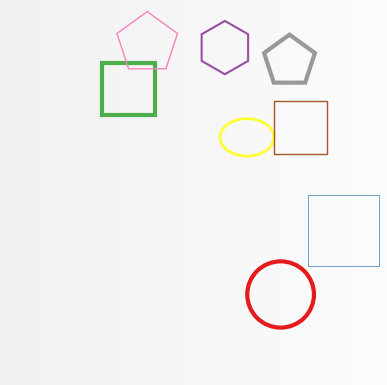[{"shape": "circle", "thickness": 3, "radius": 0.43, "center": [0.724, 0.235]}, {"shape": "square", "thickness": 0.5, "radius": 0.46, "center": [0.886, 0.402]}, {"shape": "square", "thickness": 3, "radius": 0.34, "center": [0.331, 0.768]}, {"shape": "hexagon", "thickness": 1.5, "radius": 0.35, "center": [0.58, 0.876]}, {"shape": "oval", "thickness": 2, "radius": 0.35, "center": [0.637, 0.643]}, {"shape": "square", "thickness": 1, "radius": 0.34, "center": [0.775, 0.669]}, {"shape": "pentagon", "thickness": 1, "radius": 0.41, "center": [0.38, 0.888]}, {"shape": "pentagon", "thickness": 3, "radius": 0.34, "center": [0.747, 0.841]}]